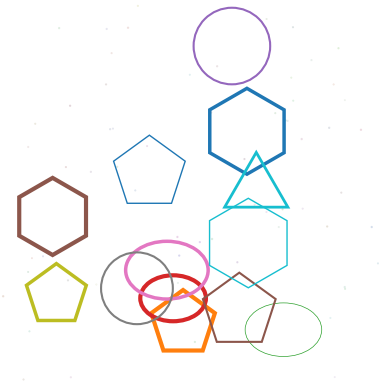[{"shape": "pentagon", "thickness": 1, "radius": 0.49, "center": [0.388, 0.551]}, {"shape": "hexagon", "thickness": 2.5, "radius": 0.56, "center": [0.641, 0.659]}, {"shape": "pentagon", "thickness": 3, "radius": 0.43, "center": [0.476, 0.16]}, {"shape": "oval", "thickness": 0.5, "radius": 0.5, "center": [0.736, 0.144]}, {"shape": "oval", "thickness": 3, "radius": 0.43, "center": [0.45, 0.225]}, {"shape": "circle", "thickness": 1.5, "radius": 0.5, "center": [0.602, 0.88]}, {"shape": "pentagon", "thickness": 1.5, "radius": 0.5, "center": [0.622, 0.192]}, {"shape": "hexagon", "thickness": 3, "radius": 0.5, "center": [0.137, 0.438]}, {"shape": "oval", "thickness": 2.5, "radius": 0.54, "center": [0.434, 0.298]}, {"shape": "circle", "thickness": 1.5, "radius": 0.47, "center": [0.356, 0.251]}, {"shape": "pentagon", "thickness": 2.5, "radius": 0.41, "center": [0.146, 0.234]}, {"shape": "triangle", "thickness": 2, "radius": 0.47, "center": [0.666, 0.509]}, {"shape": "hexagon", "thickness": 1, "radius": 0.58, "center": [0.645, 0.369]}]